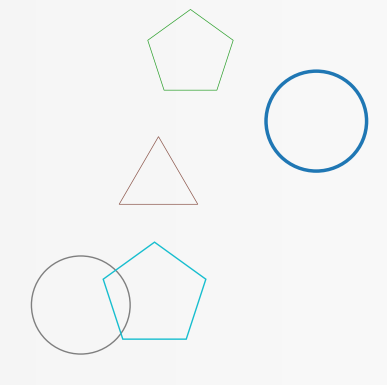[{"shape": "circle", "thickness": 2.5, "radius": 0.65, "center": [0.816, 0.685]}, {"shape": "pentagon", "thickness": 0.5, "radius": 0.58, "center": [0.492, 0.86]}, {"shape": "triangle", "thickness": 0.5, "radius": 0.59, "center": [0.409, 0.528]}, {"shape": "circle", "thickness": 1, "radius": 0.64, "center": [0.208, 0.208]}, {"shape": "pentagon", "thickness": 1, "radius": 0.7, "center": [0.399, 0.232]}]